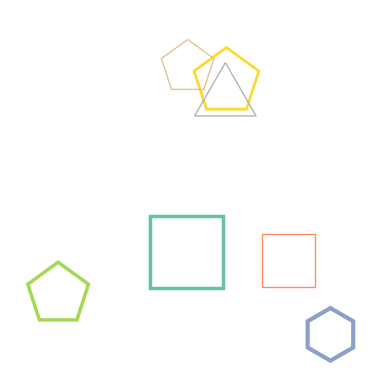[{"shape": "square", "thickness": 2.5, "radius": 0.47, "center": [0.484, 0.345]}, {"shape": "square", "thickness": 1, "radius": 0.34, "center": [0.749, 0.324]}, {"shape": "hexagon", "thickness": 3, "radius": 0.34, "center": [0.858, 0.132]}, {"shape": "pentagon", "thickness": 2.5, "radius": 0.41, "center": [0.151, 0.236]}, {"shape": "pentagon", "thickness": 2, "radius": 0.44, "center": [0.588, 0.788]}, {"shape": "pentagon", "thickness": 1, "radius": 0.36, "center": [0.487, 0.826]}, {"shape": "triangle", "thickness": 1, "radius": 0.46, "center": [0.585, 0.745]}]